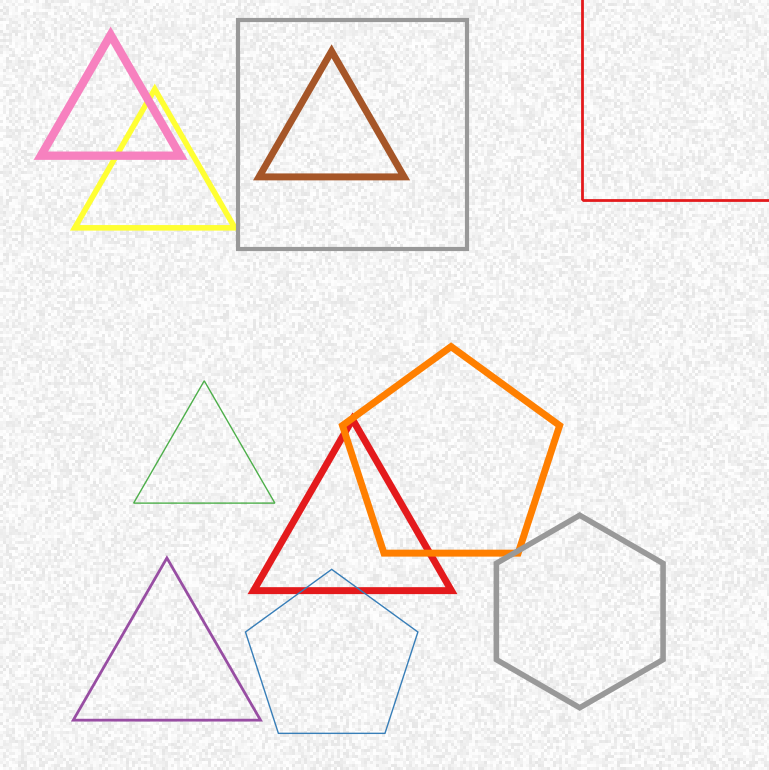[{"shape": "triangle", "thickness": 2.5, "radius": 0.74, "center": [0.458, 0.307]}, {"shape": "square", "thickness": 1, "radius": 0.66, "center": [0.888, 0.872]}, {"shape": "pentagon", "thickness": 0.5, "radius": 0.59, "center": [0.431, 0.143]}, {"shape": "triangle", "thickness": 0.5, "radius": 0.53, "center": [0.265, 0.4]}, {"shape": "triangle", "thickness": 1, "radius": 0.7, "center": [0.217, 0.135]}, {"shape": "pentagon", "thickness": 2.5, "radius": 0.74, "center": [0.586, 0.402]}, {"shape": "triangle", "thickness": 2, "radius": 0.6, "center": [0.201, 0.764]}, {"shape": "triangle", "thickness": 2.5, "radius": 0.54, "center": [0.431, 0.825]}, {"shape": "triangle", "thickness": 3, "radius": 0.52, "center": [0.144, 0.85]}, {"shape": "hexagon", "thickness": 2, "radius": 0.62, "center": [0.753, 0.206]}, {"shape": "square", "thickness": 1.5, "radius": 0.74, "center": [0.458, 0.825]}]